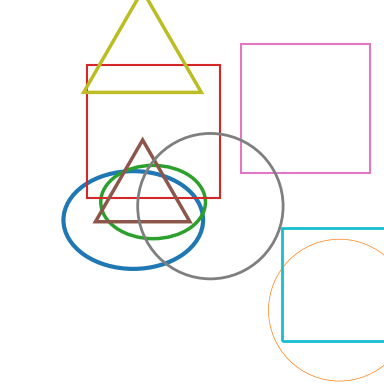[{"shape": "oval", "thickness": 3, "radius": 0.91, "center": [0.346, 0.429]}, {"shape": "circle", "thickness": 0.5, "radius": 0.92, "center": [0.882, 0.194]}, {"shape": "oval", "thickness": 2.5, "radius": 0.68, "center": [0.398, 0.475]}, {"shape": "square", "thickness": 1.5, "radius": 0.87, "center": [0.398, 0.658]}, {"shape": "triangle", "thickness": 2.5, "radius": 0.71, "center": [0.371, 0.495]}, {"shape": "square", "thickness": 1.5, "radius": 0.84, "center": [0.794, 0.718]}, {"shape": "circle", "thickness": 2, "radius": 0.94, "center": [0.546, 0.465]}, {"shape": "triangle", "thickness": 2.5, "radius": 0.88, "center": [0.37, 0.848]}, {"shape": "square", "thickness": 2, "radius": 0.73, "center": [0.879, 0.26]}]